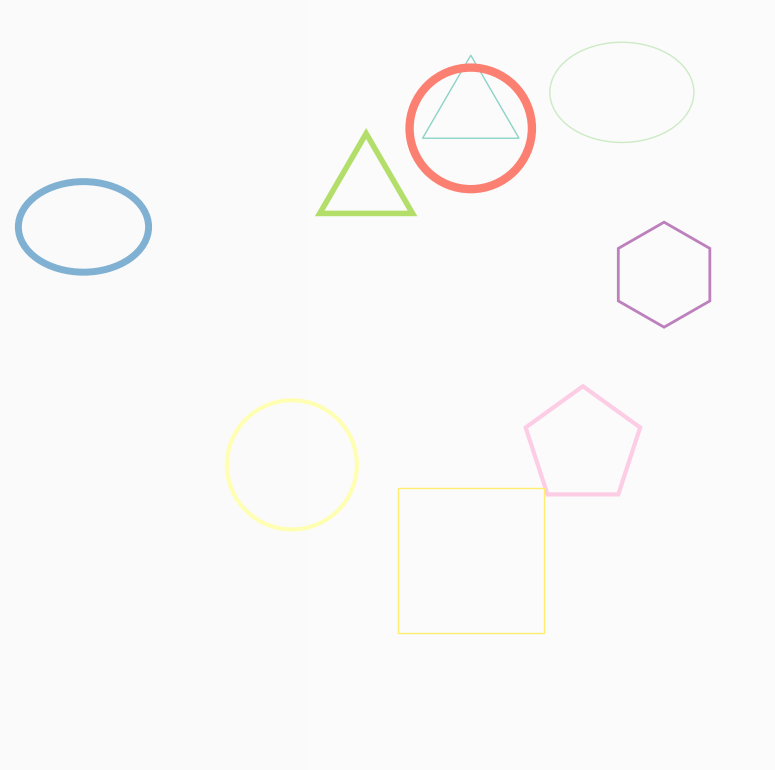[{"shape": "triangle", "thickness": 0.5, "radius": 0.36, "center": [0.607, 0.856]}, {"shape": "circle", "thickness": 1.5, "radius": 0.42, "center": [0.377, 0.396]}, {"shape": "circle", "thickness": 3, "radius": 0.39, "center": [0.607, 0.833]}, {"shape": "oval", "thickness": 2.5, "radius": 0.42, "center": [0.108, 0.705]}, {"shape": "triangle", "thickness": 2, "radius": 0.35, "center": [0.472, 0.757]}, {"shape": "pentagon", "thickness": 1.5, "radius": 0.39, "center": [0.752, 0.421]}, {"shape": "hexagon", "thickness": 1, "radius": 0.34, "center": [0.857, 0.643]}, {"shape": "oval", "thickness": 0.5, "radius": 0.46, "center": [0.802, 0.88]}, {"shape": "square", "thickness": 0.5, "radius": 0.47, "center": [0.608, 0.272]}]